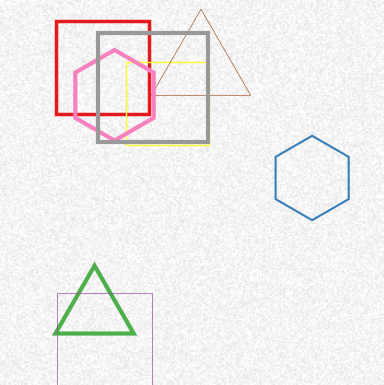[{"shape": "square", "thickness": 2.5, "radius": 0.61, "center": [0.266, 0.825]}, {"shape": "hexagon", "thickness": 1.5, "radius": 0.55, "center": [0.811, 0.538]}, {"shape": "triangle", "thickness": 3, "radius": 0.59, "center": [0.246, 0.192]}, {"shape": "square", "thickness": 0.5, "radius": 0.62, "center": [0.272, 0.116]}, {"shape": "square", "thickness": 1, "radius": 0.54, "center": [0.434, 0.732]}, {"shape": "triangle", "thickness": 0.5, "radius": 0.75, "center": [0.522, 0.827]}, {"shape": "hexagon", "thickness": 3, "radius": 0.59, "center": [0.297, 0.753]}, {"shape": "square", "thickness": 3, "radius": 0.71, "center": [0.397, 0.773]}]